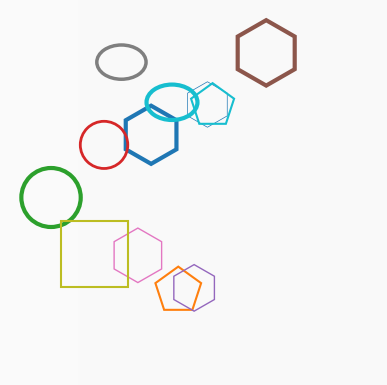[{"shape": "hexagon", "thickness": 0.5, "radius": 0.3, "center": [0.535, 0.729]}, {"shape": "hexagon", "thickness": 3, "radius": 0.38, "center": [0.39, 0.65]}, {"shape": "pentagon", "thickness": 1.5, "radius": 0.31, "center": [0.46, 0.245]}, {"shape": "circle", "thickness": 3, "radius": 0.38, "center": [0.132, 0.487]}, {"shape": "circle", "thickness": 2, "radius": 0.31, "center": [0.268, 0.624]}, {"shape": "hexagon", "thickness": 1, "radius": 0.3, "center": [0.501, 0.252]}, {"shape": "hexagon", "thickness": 3, "radius": 0.42, "center": [0.687, 0.863]}, {"shape": "hexagon", "thickness": 1, "radius": 0.35, "center": [0.356, 0.337]}, {"shape": "oval", "thickness": 2.5, "radius": 0.32, "center": [0.313, 0.839]}, {"shape": "square", "thickness": 1.5, "radius": 0.43, "center": [0.244, 0.34]}, {"shape": "oval", "thickness": 3, "radius": 0.33, "center": [0.444, 0.734]}, {"shape": "pentagon", "thickness": 1.5, "radius": 0.29, "center": [0.549, 0.726]}]